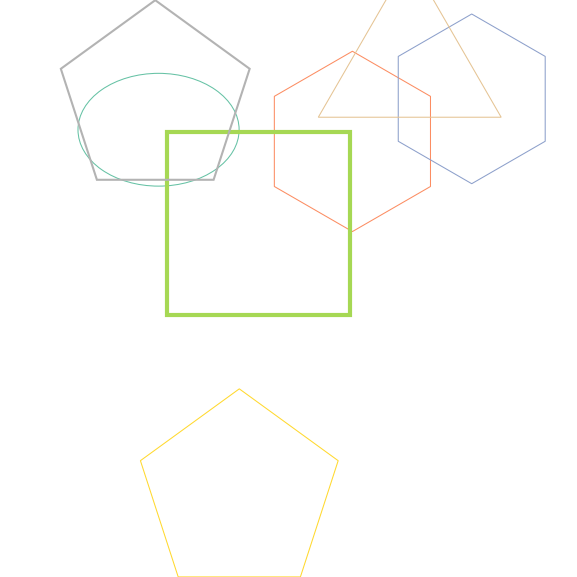[{"shape": "oval", "thickness": 0.5, "radius": 0.7, "center": [0.275, 0.774]}, {"shape": "hexagon", "thickness": 0.5, "radius": 0.78, "center": [0.61, 0.754]}, {"shape": "hexagon", "thickness": 0.5, "radius": 0.73, "center": [0.817, 0.828]}, {"shape": "square", "thickness": 2, "radius": 0.79, "center": [0.447, 0.612]}, {"shape": "pentagon", "thickness": 0.5, "radius": 0.9, "center": [0.414, 0.146]}, {"shape": "triangle", "thickness": 0.5, "radius": 0.91, "center": [0.709, 0.888]}, {"shape": "pentagon", "thickness": 1, "radius": 0.86, "center": [0.269, 0.827]}]